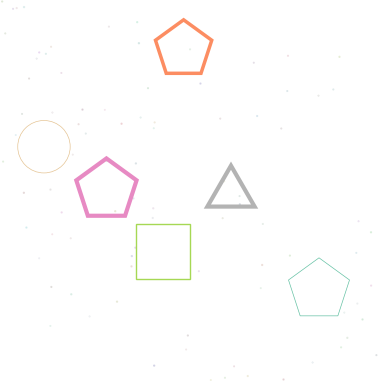[{"shape": "pentagon", "thickness": 0.5, "radius": 0.42, "center": [0.829, 0.247]}, {"shape": "pentagon", "thickness": 2.5, "radius": 0.38, "center": [0.477, 0.872]}, {"shape": "pentagon", "thickness": 3, "radius": 0.41, "center": [0.276, 0.506]}, {"shape": "square", "thickness": 1, "radius": 0.35, "center": [0.423, 0.347]}, {"shape": "circle", "thickness": 0.5, "radius": 0.34, "center": [0.114, 0.619]}, {"shape": "triangle", "thickness": 3, "radius": 0.35, "center": [0.6, 0.499]}]